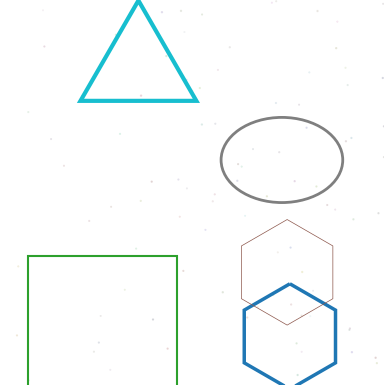[{"shape": "hexagon", "thickness": 2.5, "radius": 0.68, "center": [0.753, 0.126]}, {"shape": "square", "thickness": 1.5, "radius": 0.97, "center": [0.266, 0.143]}, {"shape": "hexagon", "thickness": 0.5, "radius": 0.69, "center": [0.746, 0.293]}, {"shape": "oval", "thickness": 2, "radius": 0.79, "center": [0.732, 0.584]}, {"shape": "triangle", "thickness": 3, "radius": 0.87, "center": [0.36, 0.825]}]